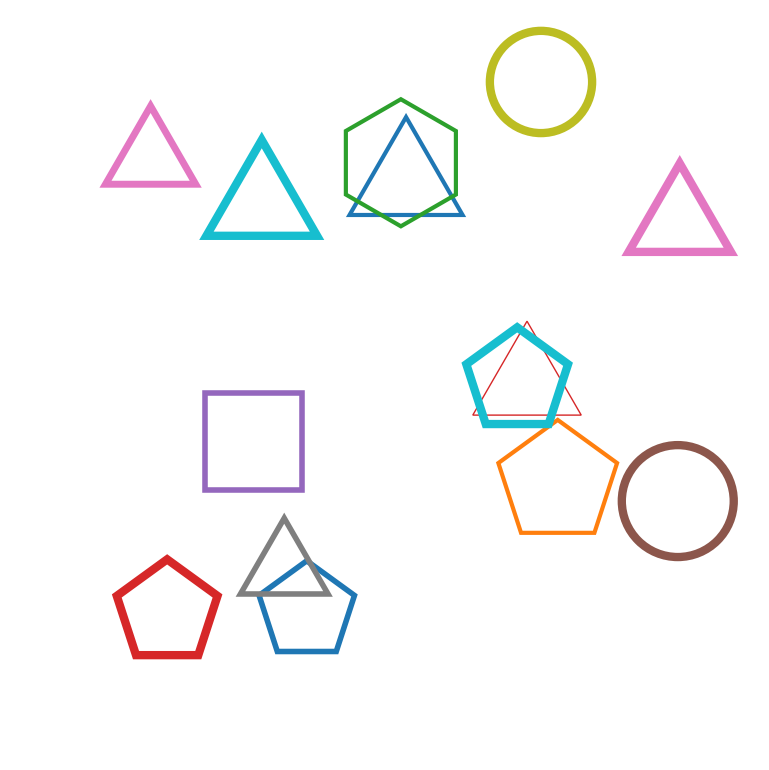[{"shape": "pentagon", "thickness": 2, "radius": 0.33, "center": [0.398, 0.207]}, {"shape": "triangle", "thickness": 1.5, "radius": 0.42, "center": [0.527, 0.763]}, {"shape": "pentagon", "thickness": 1.5, "radius": 0.41, "center": [0.724, 0.374]}, {"shape": "hexagon", "thickness": 1.5, "radius": 0.41, "center": [0.521, 0.789]}, {"shape": "pentagon", "thickness": 3, "radius": 0.34, "center": [0.217, 0.205]}, {"shape": "triangle", "thickness": 0.5, "radius": 0.41, "center": [0.684, 0.502]}, {"shape": "square", "thickness": 2, "radius": 0.31, "center": [0.33, 0.426]}, {"shape": "circle", "thickness": 3, "radius": 0.36, "center": [0.88, 0.349]}, {"shape": "triangle", "thickness": 3, "radius": 0.38, "center": [0.883, 0.711]}, {"shape": "triangle", "thickness": 2.5, "radius": 0.34, "center": [0.196, 0.795]}, {"shape": "triangle", "thickness": 2, "radius": 0.33, "center": [0.369, 0.261]}, {"shape": "circle", "thickness": 3, "radius": 0.33, "center": [0.703, 0.894]}, {"shape": "pentagon", "thickness": 3, "radius": 0.35, "center": [0.672, 0.505]}, {"shape": "triangle", "thickness": 3, "radius": 0.41, "center": [0.34, 0.735]}]